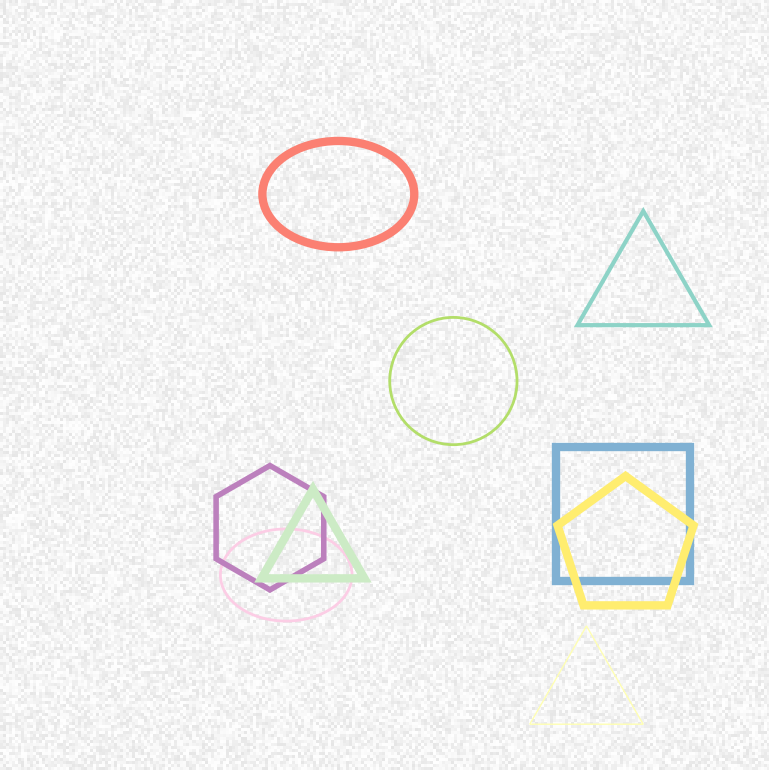[{"shape": "triangle", "thickness": 1.5, "radius": 0.49, "center": [0.835, 0.627]}, {"shape": "triangle", "thickness": 0.5, "radius": 0.43, "center": [0.762, 0.102]}, {"shape": "oval", "thickness": 3, "radius": 0.49, "center": [0.439, 0.748]}, {"shape": "square", "thickness": 3, "radius": 0.44, "center": [0.809, 0.333]}, {"shape": "circle", "thickness": 1, "radius": 0.41, "center": [0.589, 0.505]}, {"shape": "oval", "thickness": 1, "radius": 0.43, "center": [0.372, 0.253]}, {"shape": "hexagon", "thickness": 2, "radius": 0.4, "center": [0.351, 0.315]}, {"shape": "triangle", "thickness": 3, "radius": 0.39, "center": [0.406, 0.287]}, {"shape": "pentagon", "thickness": 3, "radius": 0.46, "center": [0.812, 0.289]}]